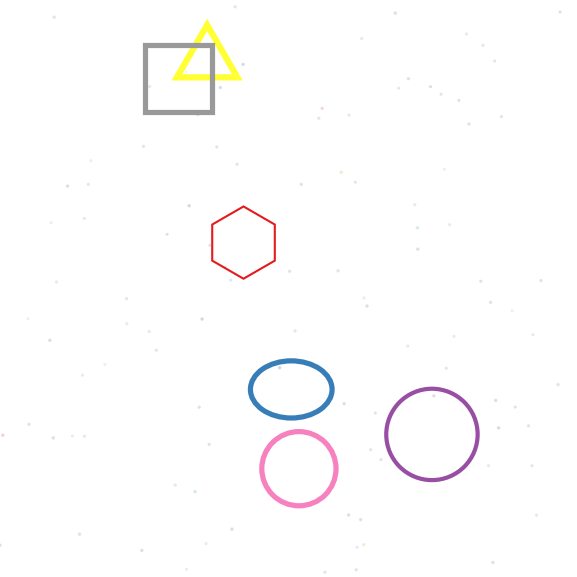[{"shape": "hexagon", "thickness": 1, "radius": 0.31, "center": [0.422, 0.579]}, {"shape": "oval", "thickness": 2.5, "radius": 0.35, "center": [0.504, 0.325]}, {"shape": "circle", "thickness": 2, "radius": 0.4, "center": [0.748, 0.247]}, {"shape": "triangle", "thickness": 3, "radius": 0.3, "center": [0.359, 0.895]}, {"shape": "circle", "thickness": 2.5, "radius": 0.32, "center": [0.518, 0.188]}, {"shape": "square", "thickness": 2.5, "radius": 0.29, "center": [0.31, 0.863]}]